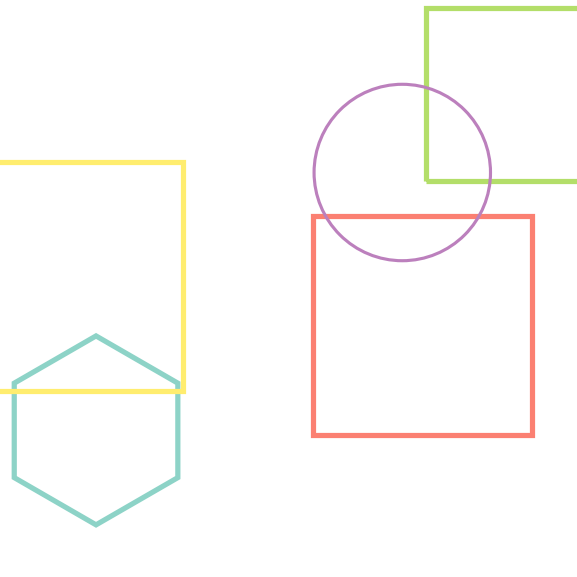[{"shape": "hexagon", "thickness": 2.5, "radius": 0.82, "center": [0.166, 0.254]}, {"shape": "square", "thickness": 2.5, "radius": 0.95, "center": [0.732, 0.435]}, {"shape": "square", "thickness": 2.5, "radius": 0.75, "center": [0.887, 0.836]}, {"shape": "circle", "thickness": 1.5, "radius": 0.76, "center": [0.697, 0.7]}, {"shape": "square", "thickness": 2.5, "radius": 0.99, "center": [0.118, 0.521]}]